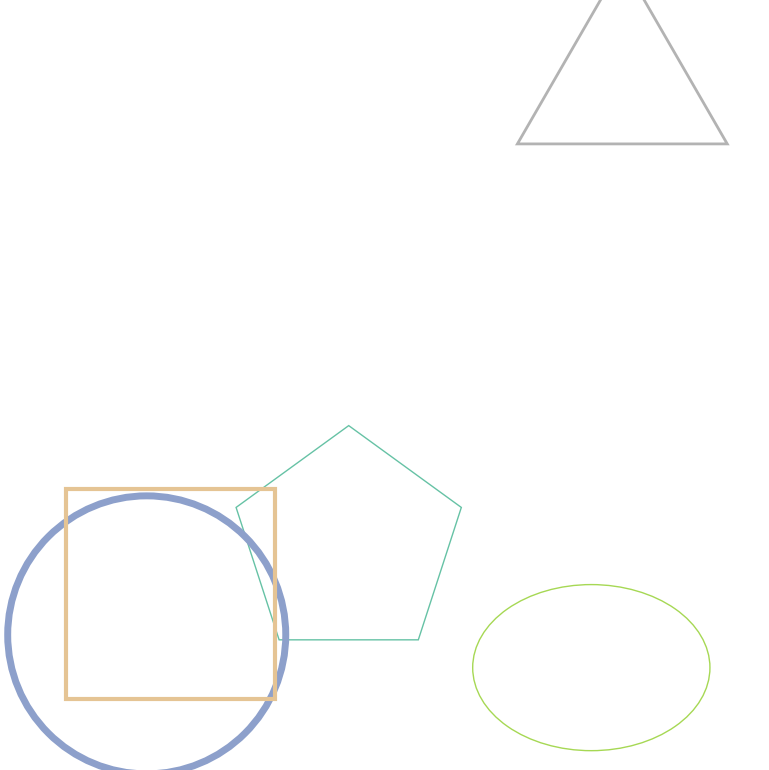[{"shape": "pentagon", "thickness": 0.5, "radius": 0.77, "center": [0.453, 0.293]}, {"shape": "circle", "thickness": 2.5, "radius": 0.9, "center": [0.191, 0.175]}, {"shape": "oval", "thickness": 0.5, "radius": 0.77, "center": [0.768, 0.133]}, {"shape": "square", "thickness": 1.5, "radius": 0.68, "center": [0.222, 0.229]}, {"shape": "triangle", "thickness": 1, "radius": 0.79, "center": [0.808, 0.892]}]